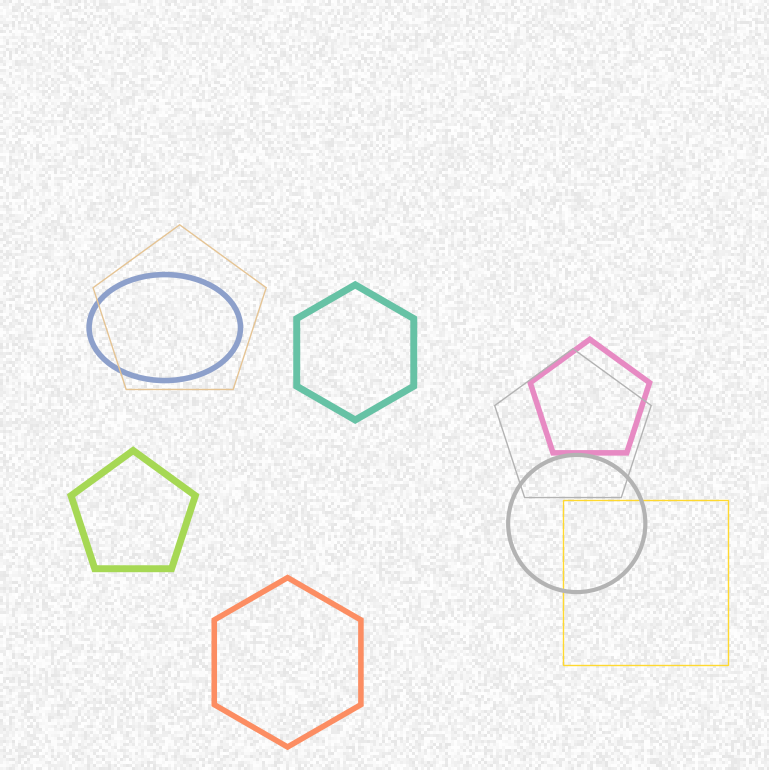[{"shape": "hexagon", "thickness": 2.5, "radius": 0.44, "center": [0.461, 0.542]}, {"shape": "hexagon", "thickness": 2, "radius": 0.55, "center": [0.373, 0.14]}, {"shape": "oval", "thickness": 2, "radius": 0.49, "center": [0.214, 0.575]}, {"shape": "pentagon", "thickness": 2, "radius": 0.41, "center": [0.766, 0.478]}, {"shape": "pentagon", "thickness": 2.5, "radius": 0.42, "center": [0.173, 0.33]}, {"shape": "square", "thickness": 0.5, "radius": 0.53, "center": [0.838, 0.244]}, {"shape": "pentagon", "thickness": 0.5, "radius": 0.59, "center": [0.233, 0.59]}, {"shape": "circle", "thickness": 1.5, "radius": 0.45, "center": [0.749, 0.32]}, {"shape": "pentagon", "thickness": 0.5, "radius": 0.53, "center": [0.744, 0.44]}]